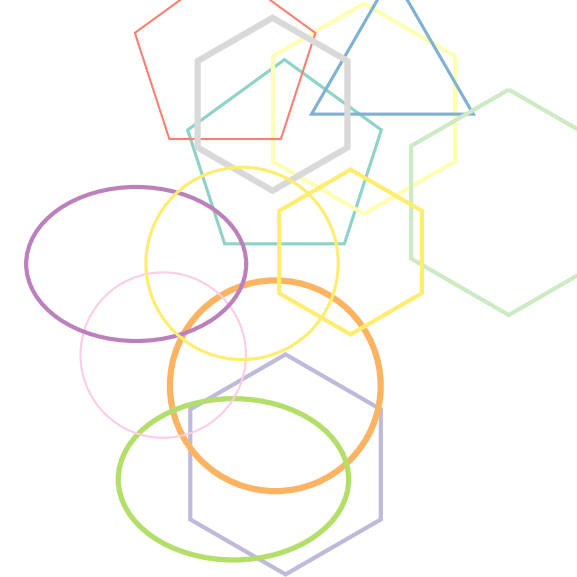[{"shape": "pentagon", "thickness": 1.5, "radius": 0.88, "center": [0.493, 0.72]}, {"shape": "hexagon", "thickness": 2, "radius": 0.91, "center": [0.63, 0.811]}, {"shape": "hexagon", "thickness": 2, "radius": 0.95, "center": [0.494, 0.195]}, {"shape": "pentagon", "thickness": 1, "radius": 0.82, "center": [0.39, 0.891]}, {"shape": "triangle", "thickness": 1.5, "radius": 0.81, "center": [0.679, 0.882]}, {"shape": "circle", "thickness": 3, "radius": 0.91, "center": [0.477, 0.331]}, {"shape": "oval", "thickness": 2.5, "radius": 1.0, "center": [0.404, 0.169]}, {"shape": "circle", "thickness": 1, "radius": 0.72, "center": [0.283, 0.384]}, {"shape": "hexagon", "thickness": 3, "radius": 0.75, "center": [0.472, 0.819]}, {"shape": "oval", "thickness": 2, "radius": 0.95, "center": [0.236, 0.542]}, {"shape": "hexagon", "thickness": 2, "radius": 0.98, "center": [0.881, 0.649]}, {"shape": "hexagon", "thickness": 2, "radius": 0.71, "center": [0.607, 0.563]}, {"shape": "circle", "thickness": 1.5, "radius": 0.83, "center": [0.419, 0.543]}]